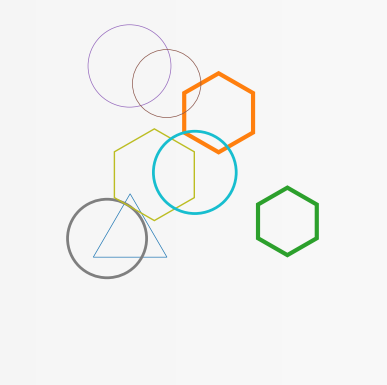[{"shape": "triangle", "thickness": 0.5, "radius": 0.55, "center": [0.336, 0.387]}, {"shape": "hexagon", "thickness": 3, "radius": 0.51, "center": [0.564, 0.707]}, {"shape": "hexagon", "thickness": 3, "radius": 0.44, "center": [0.742, 0.425]}, {"shape": "circle", "thickness": 0.5, "radius": 0.53, "center": [0.334, 0.829]}, {"shape": "circle", "thickness": 0.5, "radius": 0.44, "center": [0.43, 0.783]}, {"shape": "circle", "thickness": 2, "radius": 0.51, "center": [0.276, 0.38]}, {"shape": "hexagon", "thickness": 1, "radius": 0.6, "center": [0.398, 0.546]}, {"shape": "circle", "thickness": 2, "radius": 0.53, "center": [0.503, 0.552]}]